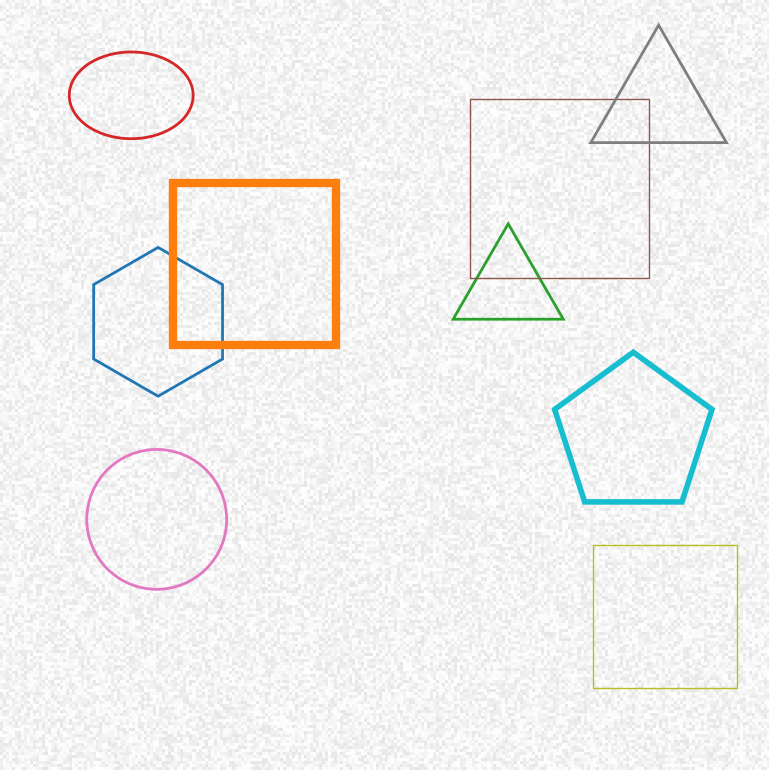[{"shape": "hexagon", "thickness": 1, "radius": 0.48, "center": [0.205, 0.582]}, {"shape": "square", "thickness": 3, "radius": 0.53, "center": [0.33, 0.657]}, {"shape": "triangle", "thickness": 1, "radius": 0.41, "center": [0.66, 0.627]}, {"shape": "oval", "thickness": 1, "radius": 0.4, "center": [0.17, 0.876]}, {"shape": "square", "thickness": 0.5, "radius": 0.58, "center": [0.726, 0.755]}, {"shape": "circle", "thickness": 1, "radius": 0.45, "center": [0.204, 0.325]}, {"shape": "triangle", "thickness": 1, "radius": 0.51, "center": [0.855, 0.866]}, {"shape": "square", "thickness": 0.5, "radius": 0.47, "center": [0.864, 0.199]}, {"shape": "pentagon", "thickness": 2, "radius": 0.54, "center": [0.822, 0.435]}]